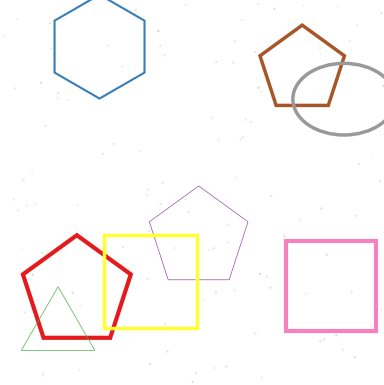[{"shape": "pentagon", "thickness": 3, "radius": 0.74, "center": [0.2, 0.242]}, {"shape": "hexagon", "thickness": 1.5, "radius": 0.67, "center": [0.259, 0.879]}, {"shape": "triangle", "thickness": 0.5, "radius": 0.55, "center": [0.151, 0.145]}, {"shape": "pentagon", "thickness": 0.5, "radius": 0.67, "center": [0.516, 0.382]}, {"shape": "square", "thickness": 2.5, "radius": 0.6, "center": [0.39, 0.269]}, {"shape": "pentagon", "thickness": 2.5, "radius": 0.58, "center": [0.785, 0.819]}, {"shape": "square", "thickness": 3, "radius": 0.58, "center": [0.859, 0.257]}, {"shape": "oval", "thickness": 2.5, "radius": 0.66, "center": [0.894, 0.742]}]